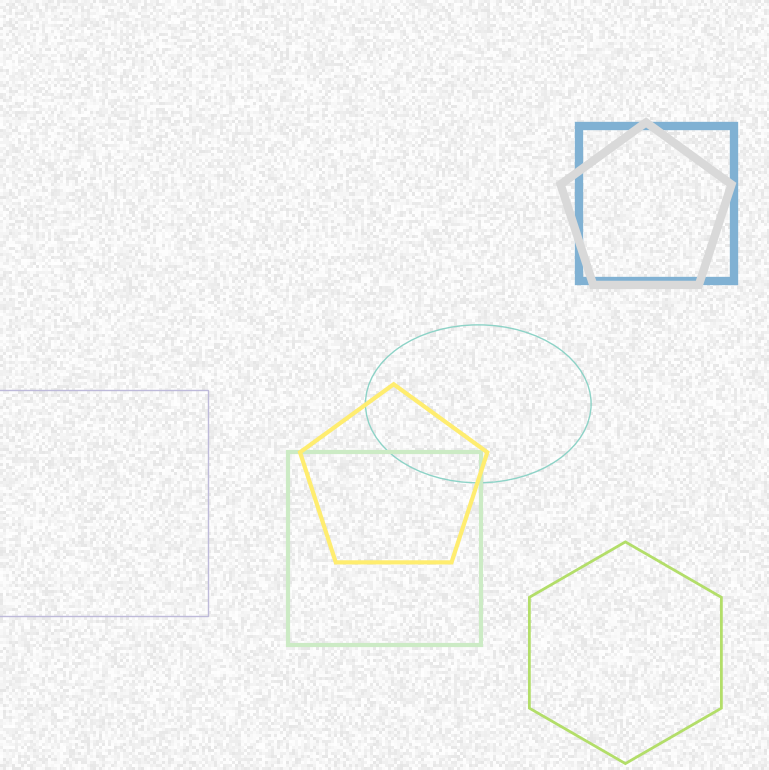[{"shape": "oval", "thickness": 0.5, "radius": 0.73, "center": [0.621, 0.476]}, {"shape": "square", "thickness": 0.5, "radius": 0.73, "center": [0.123, 0.347]}, {"shape": "square", "thickness": 3, "radius": 0.5, "center": [0.853, 0.736]}, {"shape": "hexagon", "thickness": 1, "radius": 0.72, "center": [0.812, 0.152]}, {"shape": "pentagon", "thickness": 3, "radius": 0.58, "center": [0.839, 0.724]}, {"shape": "square", "thickness": 1.5, "radius": 0.63, "center": [0.499, 0.288]}, {"shape": "pentagon", "thickness": 1.5, "radius": 0.64, "center": [0.511, 0.373]}]